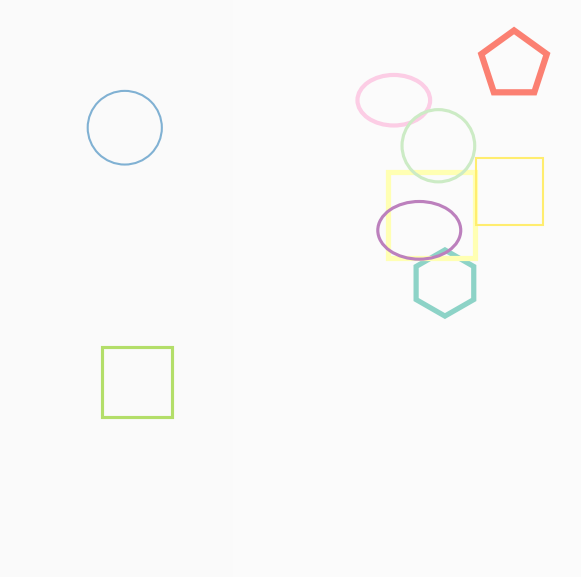[{"shape": "hexagon", "thickness": 2.5, "radius": 0.29, "center": [0.765, 0.509]}, {"shape": "square", "thickness": 2.5, "radius": 0.37, "center": [0.742, 0.627]}, {"shape": "pentagon", "thickness": 3, "radius": 0.3, "center": [0.884, 0.887]}, {"shape": "circle", "thickness": 1, "radius": 0.32, "center": [0.215, 0.778]}, {"shape": "square", "thickness": 1.5, "radius": 0.3, "center": [0.236, 0.337]}, {"shape": "oval", "thickness": 2, "radius": 0.31, "center": [0.677, 0.826]}, {"shape": "oval", "thickness": 1.5, "radius": 0.36, "center": [0.721, 0.6]}, {"shape": "circle", "thickness": 1.5, "radius": 0.31, "center": [0.754, 0.747]}, {"shape": "square", "thickness": 1, "radius": 0.29, "center": [0.877, 0.668]}]